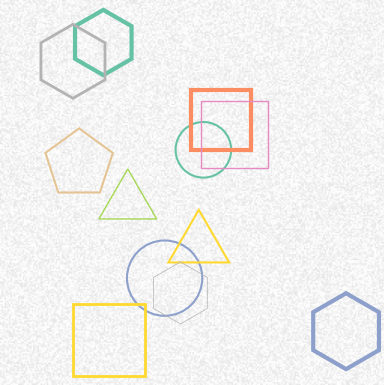[{"shape": "circle", "thickness": 1.5, "radius": 0.36, "center": [0.528, 0.611]}, {"shape": "hexagon", "thickness": 3, "radius": 0.42, "center": [0.268, 0.89]}, {"shape": "square", "thickness": 3, "radius": 0.39, "center": [0.574, 0.687]}, {"shape": "circle", "thickness": 1.5, "radius": 0.49, "center": [0.428, 0.278]}, {"shape": "hexagon", "thickness": 3, "radius": 0.49, "center": [0.899, 0.14]}, {"shape": "square", "thickness": 1, "radius": 0.44, "center": [0.61, 0.652]}, {"shape": "triangle", "thickness": 1, "radius": 0.43, "center": [0.332, 0.475]}, {"shape": "triangle", "thickness": 1.5, "radius": 0.46, "center": [0.516, 0.364]}, {"shape": "square", "thickness": 2, "radius": 0.47, "center": [0.284, 0.118]}, {"shape": "pentagon", "thickness": 1.5, "radius": 0.46, "center": [0.205, 0.574]}, {"shape": "hexagon", "thickness": 2, "radius": 0.48, "center": [0.19, 0.841]}, {"shape": "hexagon", "thickness": 0.5, "radius": 0.4, "center": [0.469, 0.239]}]